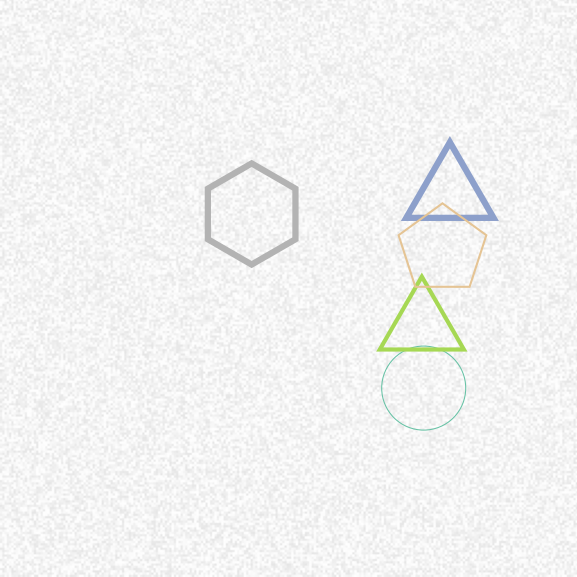[{"shape": "circle", "thickness": 0.5, "radius": 0.36, "center": [0.734, 0.327]}, {"shape": "triangle", "thickness": 3, "radius": 0.44, "center": [0.779, 0.666]}, {"shape": "triangle", "thickness": 2, "radius": 0.42, "center": [0.73, 0.436]}, {"shape": "pentagon", "thickness": 1, "radius": 0.4, "center": [0.766, 0.567]}, {"shape": "hexagon", "thickness": 3, "radius": 0.44, "center": [0.436, 0.629]}]